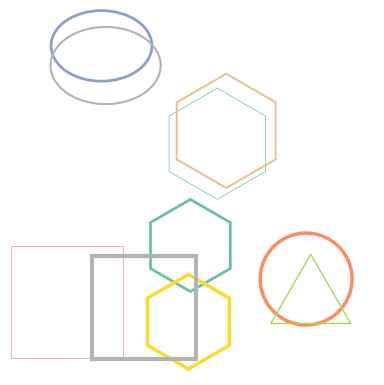[{"shape": "hexagon", "thickness": 0.5, "radius": 0.72, "center": [0.564, 0.627]}, {"shape": "hexagon", "thickness": 2, "radius": 0.6, "center": [0.495, 0.362]}, {"shape": "circle", "thickness": 2.5, "radius": 0.6, "center": [0.795, 0.275]}, {"shape": "oval", "thickness": 2, "radius": 0.65, "center": [0.264, 0.881]}, {"shape": "square", "thickness": 0.5, "radius": 0.73, "center": [0.174, 0.217]}, {"shape": "triangle", "thickness": 1, "radius": 0.6, "center": [0.807, 0.22]}, {"shape": "hexagon", "thickness": 2.5, "radius": 0.61, "center": [0.489, 0.164]}, {"shape": "hexagon", "thickness": 1.5, "radius": 0.74, "center": [0.588, 0.66]}, {"shape": "square", "thickness": 3, "radius": 0.67, "center": [0.375, 0.202]}, {"shape": "oval", "thickness": 1.5, "radius": 0.72, "center": [0.274, 0.83]}]